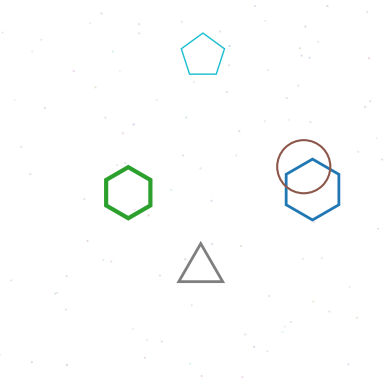[{"shape": "hexagon", "thickness": 2, "radius": 0.4, "center": [0.812, 0.508]}, {"shape": "hexagon", "thickness": 3, "radius": 0.33, "center": [0.333, 0.499]}, {"shape": "circle", "thickness": 1.5, "radius": 0.34, "center": [0.789, 0.567]}, {"shape": "triangle", "thickness": 2, "radius": 0.33, "center": [0.521, 0.301]}, {"shape": "pentagon", "thickness": 1, "radius": 0.29, "center": [0.527, 0.855]}]